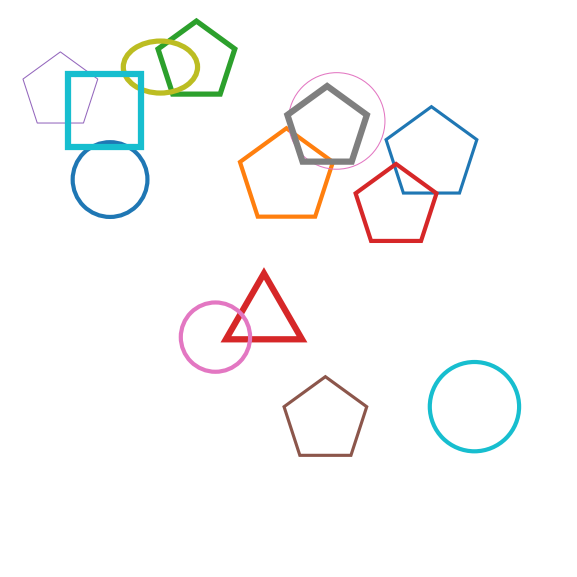[{"shape": "pentagon", "thickness": 1.5, "radius": 0.41, "center": [0.747, 0.732]}, {"shape": "circle", "thickness": 2, "radius": 0.32, "center": [0.191, 0.688]}, {"shape": "pentagon", "thickness": 2, "radius": 0.42, "center": [0.496, 0.692]}, {"shape": "pentagon", "thickness": 2.5, "radius": 0.35, "center": [0.34, 0.893]}, {"shape": "triangle", "thickness": 3, "radius": 0.38, "center": [0.457, 0.45]}, {"shape": "pentagon", "thickness": 2, "radius": 0.37, "center": [0.686, 0.642]}, {"shape": "pentagon", "thickness": 0.5, "radius": 0.34, "center": [0.105, 0.841]}, {"shape": "pentagon", "thickness": 1.5, "radius": 0.38, "center": [0.563, 0.272]}, {"shape": "circle", "thickness": 2, "radius": 0.3, "center": [0.373, 0.415]}, {"shape": "circle", "thickness": 0.5, "radius": 0.42, "center": [0.583, 0.79]}, {"shape": "pentagon", "thickness": 3, "radius": 0.36, "center": [0.566, 0.778]}, {"shape": "oval", "thickness": 2.5, "radius": 0.32, "center": [0.278, 0.883]}, {"shape": "circle", "thickness": 2, "radius": 0.39, "center": [0.822, 0.295]}, {"shape": "square", "thickness": 3, "radius": 0.32, "center": [0.181, 0.808]}]